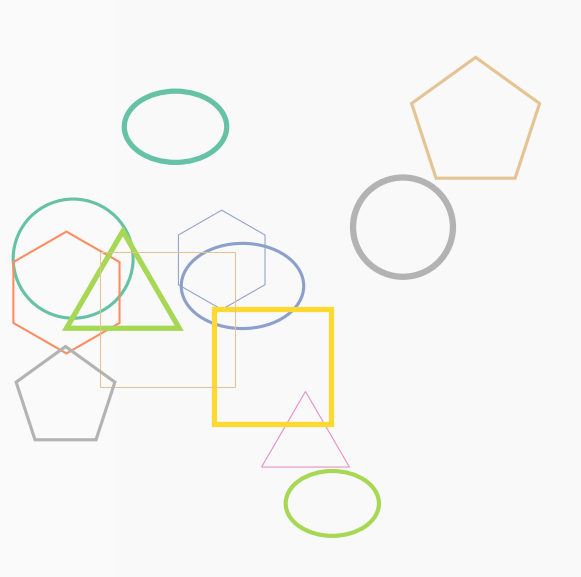[{"shape": "circle", "thickness": 1.5, "radius": 0.52, "center": [0.126, 0.551]}, {"shape": "oval", "thickness": 2.5, "radius": 0.44, "center": [0.302, 0.78]}, {"shape": "hexagon", "thickness": 1, "radius": 0.53, "center": [0.114, 0.493]}, {"shape": "hexagon", "thickness": 0.5, "radius": 0.43, "center": [0.381, 0.549]}, {"shape": "oval", "thickness": 1.5, "radius": 0.53, "center": [0.417, 0.504]}, {"shape": "triangle", "thickness": 0.5, "radius": 0.44, "center": [0.526, 0.234]}, {"shape": "triangle", "thickness": 2.5, "radius": 0.56, "center": [0.211, 0.487]}, {"shape": "oval", "thickness": 2, "radius": 0.4, "center": [0.572, 0.127]}, {"shape": "square", "thickness": 2.5, "radius": 0.5, "center": [0.468, 0.365]}, {"shape": "square", "thickness": 0.5, "radius": 0.58, "center": [0.288, 0.445]}, {"shape": "pentagon", "thickness": 1.5, "radius": 0.58, "center": [0.818, 0.784]}, {"shape": "circle", "thickness": 3, "radius": 0.43, "center": [0.693, 0.606]}, {"shape": "pentagon", "thickness": 1.5, "radius": 0.45, "center": [0.113, 0.31]}]